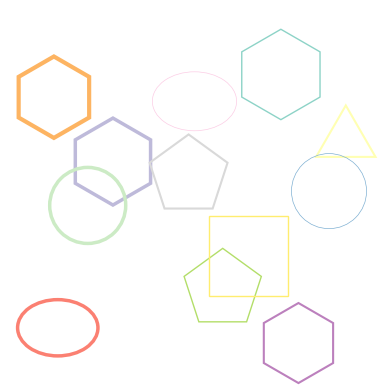[{"shape": "hexagon", "thickness": 1, "radius": 0.59, "center": [0.73, 0.807]}, {"shape": "triangle", "thickness": 1.5, "radius": 0.45, "center": [0.898, 0.637]}, {"shape": "hexagon", "thickness": 2.5, "radius": 0.56, "center": [0.293, 0.58]}, {"shape": "oval", "thickness": 2.5, "radius": 0.52, "center": [0.15, 0.149]}, {"shape": "circle", "thickness": 0.5, "radius": 0.49, "center": [0.855, 0.504]}, {"shape": "hexagon", "thickness": 3, "radius": 0.53, "center": [0.14, 0.748]}, {"shape": "pentagon", "thickness": 1, "radius": 0.53, "center": [0.578, 0.249]}, {"shape": "oval", "thickness": 0.5, "radius": 0.55, "center": [0.505, 0.737]}, {"shape": "pentagon", "thickness": 1.5, "radius": 0.53, "center": [0.49, 0.544]}, {"shape": "hexagon", "thickness": 1.5, "radius": 0.52, "center": [0.775, 0.109]}, {"shape": "circle", "thickness": 2.5, "radius": 0.49, "center": [0.228, 0.466]}, {"shape": "square", "thickness": 1, "radius": 0.52, "center": [0.646, 0.335]}]